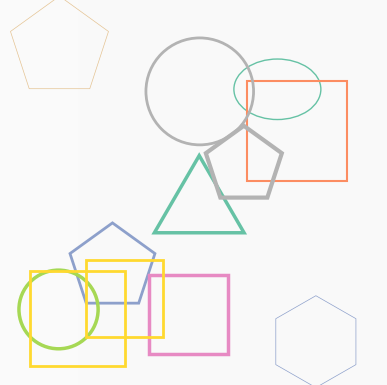[{"shape": "oval", "thickness": 1, "radius": 0.56, "center": [0.716, 0.768]}, {"shape": "triangle", "thickness": 2.5, "radius": 0.67, "center": [0.514, 0.462]}, {"shape": "square", "thickness": 1.5, "radius": 0.64, "center": [0.766, 0.66]}, {"shape": "hexagon", "thickness": 0.5, "radius": 0.6, "center": [0.815, 0.113]}, {"shape": "pentagon", "thickness": 2, "radius": 0.58, "center": [0.29, 0.306]}, {"shape": "square", "thickness": 2.5, "radius": 0.51, "center": [0.488, 0.184]}, {"shape": "circle", "thickness": 2.5, "radius": 0.51, "center": [0.151, 0.196]}, {"shape": "square", "thickness": 2, "radius": 0.62, "center": [0.2, 0.173]}, {"shape": "square", "thickness": 2, "radius": 0.5, "center": [0.322, 0.224]}, {"shape": "pentagon", "thickness": 0.5, "radius": 0.66, "center": [0.153, 0.877]}, {"shape": "pentagon", "thickness": 3, "radius": 0.52, "center": [0.629, 0.57]}, {"shape": "circle", "thickness": 2, "radius": 0.69, "center": [0.515, 0.763]}]